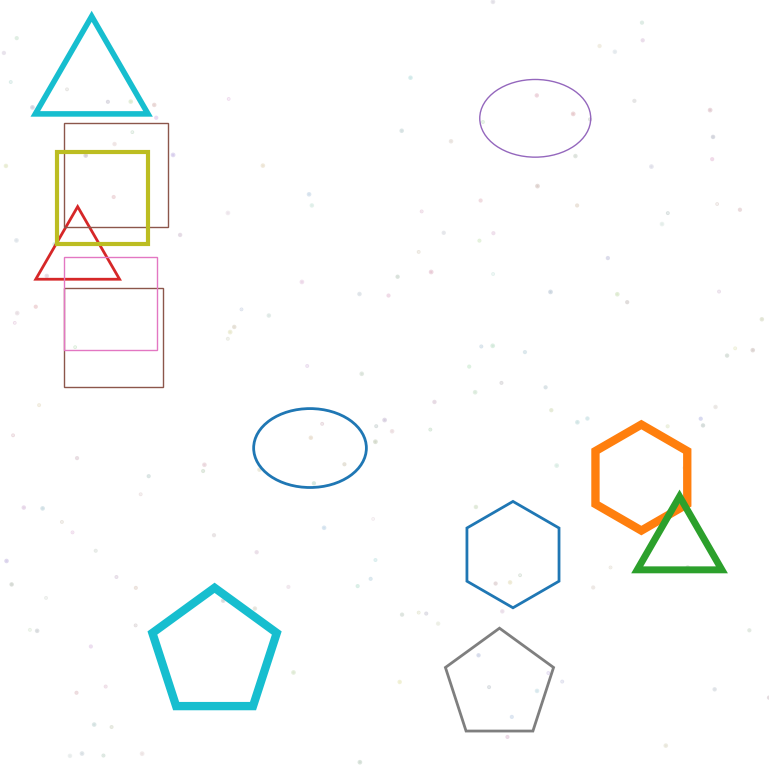[{"shape": "hexagon", "thickness": 1, "radius": 0.35, "center": [0.666, 0.28]}, {"shape": "oval", "thickness": 1, "radius": 0.37, "center": [0.403, 0.418]}, {"shape": "hexagon", "thickness": 3, "radius": 0.34, "center": [0.833, 0.38]}, {"shape": "triangle", "thickness": 2.5, "radius": 0.32, "center": [0.883, 0.292]}, {"shape": "triangle", "thickness": 1, "radius": 0.31, "center": [0.101, 0.669]}, {"shape": "oval", "thickness": 0.5, "radius": 0.36, "center": [0.695, 0.846]}, {"shape": "square", "thickness": 0.5, "radius": 0.32, "center": [0.147, 0.562]}, {"shape": "square", "thickness": 0.5, "radius": 0.34, "center": [0.151, 0.773]}, {"shape": "square", "thickness": 0.5, "radius": 0.3, "center": [0.144, 0.606]}, {"shape": "pentagon", "thickness": 1, "radius": 0.37, "center": [0.649, 0.11]}, {"shape": "square", "thickness": 1.5, "radius": 0.3, "center": [0.133, 0.743]}, {"shape": "pentagon", "thickness": 3, "radius": 0.42, "center": [0.279, 0.152]}, {"shape": "triangle", "thickness": 2, "radius": 0.42, "center": [0.119, 0.894]}]